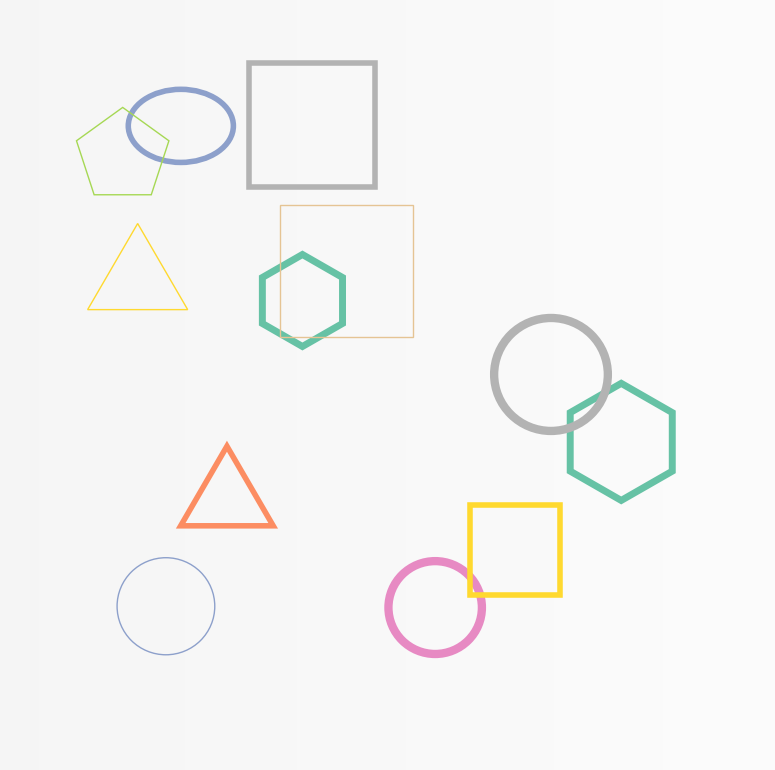[{"shape": "hexagon", "thickness": 2.5, "radius": 0.38, "center": [0.802, 0.426]}, {"shape": "hexagon", "thickness": 2.5, "radius": 0.3, "center": [0.39, 0.61]}, {"shape": "triangle", "thickness": 2, "radius": 0.34, "center": [0.293, 0.352]}, {"shape": "circle", "thickness": 0.5, "radius": 0.32, "center": [0.214, 0.213]}, {"shape": "oval", "thickness": 2, "radius": 0.34, "center": [0.233, 0.837]}, {"shape": "circle", "thickness": 3, "radius": 0.3, "center": [0.562, 0.211]}, {"shape": "pentagon", "thickness": 0.5, "radius": 0.31, "center": [0.158, 0.798]}, {"shape": "triangle", "thickness": 0.5, "radius": 0.37, "center": [0.178, 0.635]}, {"shape": "square", "thickness": 2, "radius": 0.29, "center": [0.665, 0.285]}, {"shape": "square", "thickness": 0.5, "radius": 0.43, "center": [0.447, 0.648]}, {"shape": "circle", "thickness": 3, "radius": 0.37, "center": [0.711, 0.514]}, {"shape": "square", "thickness": 2, "radius": 0.4, "center": [0.403, 0.838]}]